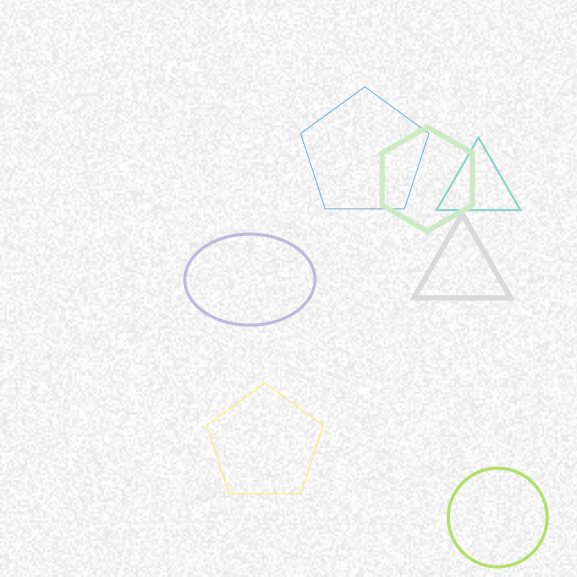[{"shape": "triangle", "thickness": 1, "radius": 0.42, "center": [0.829, 0.677]}, {"shape": "oval", "thickness": 1.5, "radius": 0.56, "center": [0.433, 0.515]}, {"shape": "pentagon", "thickness": 0.5, "radius": 0.58, "center": [0.632, 0.732]}, {"shape": "circle", "thickness": 1.5, "radius": 0.43, "center": [0.862, 0.103]}, {"shape": "triangle", "thickness": 2.5, "radius": 0.48, "center": [0.8, 0.532]}, {"shape": "hexagon", "thickness": 2.5, "radius": 0.45, "center": [0.74, 0.689]}, {"shape": "pentagon", "thickness": 0.5, "radius": 0.53, "center": [0.459, 0.23]}]